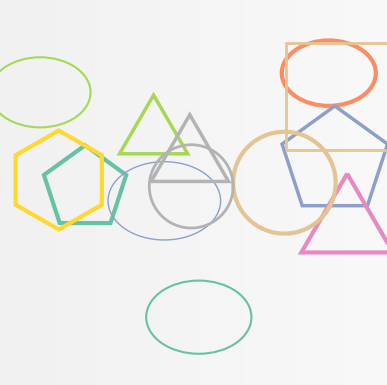[{"shape": "oval", "thickness": 1.5, "radius": 0.68, "center": [0.513, 0.176]}, {"shape": "pentagon", "thickness": 3, "radius": 0.56, "center": [0.22, 0.511]}, {"shape": "oval", "thickness": 3, "radius": 0.61, "center": [0.848, 0.81]}, {"shape": "oval", "thickness": 1, "radius": 0.73, "center": [0.424, 0.478]}, {"shape": "pentagon", "thickness": 2.5, "radius": 0.72, "center": [0.864, 0.582]}, {"shape": "triangle", "thickness": 3, "radius": 0.68, "center": [0.896, 0.413]}, {"shape": "triangle", "thickness": 2.5, "radius": 0.51, "center": [0.396, 0.651]}, {"shape": "oval", "thickness": 1.5, "radius": 0.65, "center": [0.104, 0.76]}, {"shape": "hexagon", "thickness": 3, "radius": 0.64, "center": [0.152, 0.532]}, {"shape": "square", "thickness": 2, "radius": 0.7, "center": [0.878, 0.748]}, {"shape": "circle", "thickness": 3, "radius": 0.66, "center": [0.734, 0.526]}, {"shape": "circle", "thickness": 2, "radius": 0.54, "center": [0.494, 0.516]}, {"shape": "triangle", "thickness": 2.5, "radius": 0.58, "center": [0.49, 0.586]}]